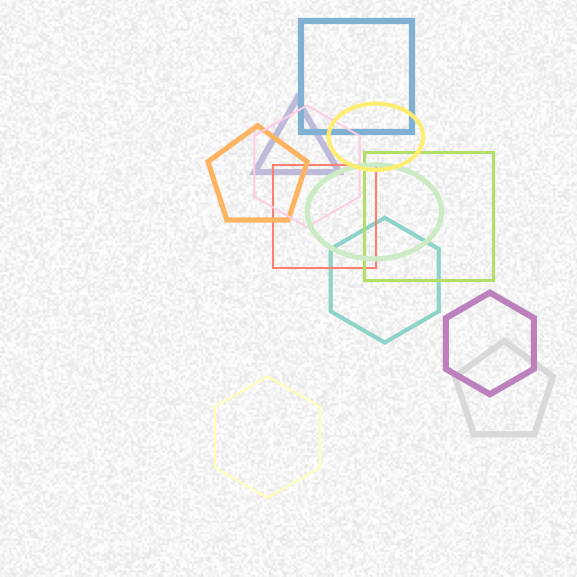[{"shape": "hexagon", "thickness": 2, "radius": 0.54, "center": [0.666, 0.514]}, {"shape": "hexagon", "thickness": 1, "radius": 0.53, "center": [0.463, 0.242]}, {"shape": "triangle", "thickness": 3, "radius": 0.42, "center": [0.514, 0.743]}, {"shape": "square", "thickness": 1, "radius": 0.45, "center": [0.562, 0.624]}, {"shape": "square", "thickness": 3, "radius": 0.48, "center": [0.618, 0.867]}, {"shape": "pentagon", "thickness": 2.5, "radius": 0.45, "center": [0.446, 0.691]}, {"shape": "square", "thickness": 1.5, "radius": 0.56, "center": [0.742, 0.625]}, {"shape": "hexagon", "thickness": 1, "radius": 0.53, "center": [0.532, 0.711]}, {"shape": "pentagon", "thickness": 3, "radius": 0.45, "center": [0.873, 0.319]}, {"shape": "hexagon", "thickness": 3, "radius": 0.44, "center": [0.848, 0.404]}, {"shape": "oval", "thickness": 2.5, "radius": 0.58, "center": [0.648, 0.632]}, {"shape": "oval", "thickness": 2, "radius": 0.41, "center": [0.651, 0.762]}]